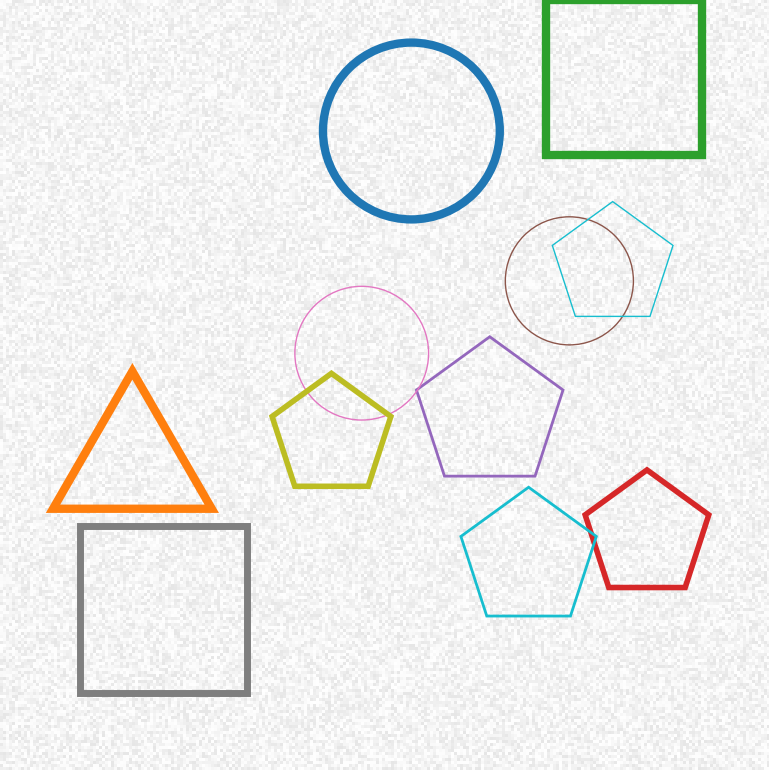[{"shape": "circle", "thickness": 3, "radius": 0.57, "center": [0.534, 0.83]}, {"shape": "triangle", "thickness": 3, "radius": 0.6, "center": [0.172, 0.399]}, {"shape": "square", "thickness": 3, "radius": 0.5, "center": [0.811, 0.899]}, {"shape": "pentagon", "thickness": 2, "radius": 0.42, "center": [0.84, 0.305]}, {"shape": "pentagon", "thickness": 1, "radius": 0.5, "center": [0.636, 0.463]}, {"shape": "circle", "thickness": 0.5, "radius": 0.42, "center": [0.739, 0.635]}, {"shape": "circle", "thickness": 0.5, "radius": 0.43, "center": [0.47, 0.541]}, {"shape": "square", "thickness": 2.5, "radius": 0.54, "center": [0.213, 0.208]}, {"shape": "pentagon", "thickness": 2, "radius": 0.41, "center": [0.43, 0.434]}, {"shape": "pentagon", "thickness": 1, "radius": 0.46, "center": [0.687, 0.275]}, {"shape": "pentagon", "thickness": 0.5, "radius": 0.41, "center": [0.796, 0.656]}]